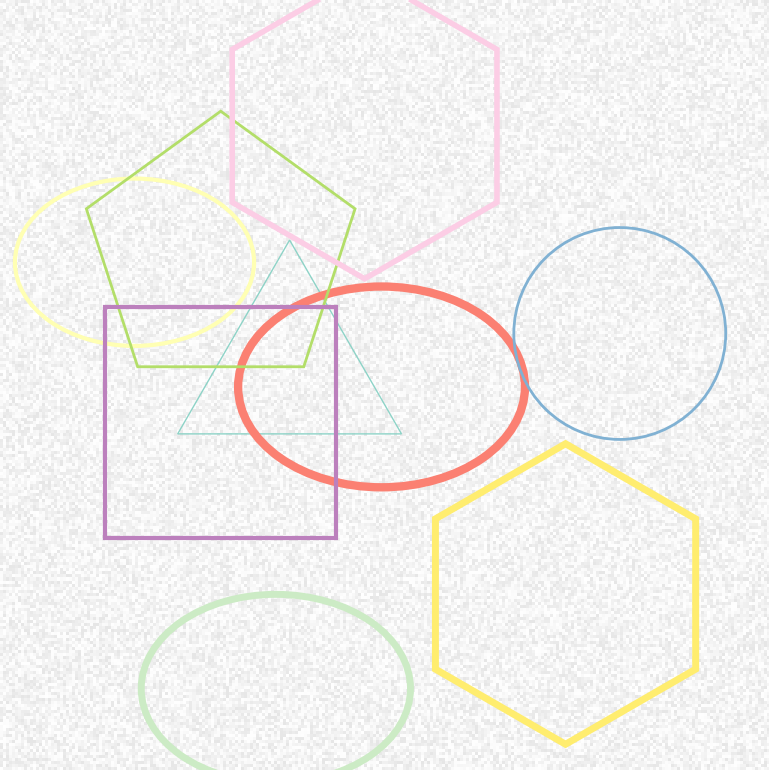[{"shape": "triangle", "thickness": 0.5, "radius": 0.84, "center": [0.376, 0.52]}, {"shape": "oval", "thickness": 1.5, "radius": 0.78, "center": [0.175, 0.659]}, {"shape": "oval", "thickness": 3, "radius": 0.93, "center": [0.496, 0.498]}, {"shape": "circle", "thickness": 1, "radius": 0.69, "center": [0.805, 0.567]}, {"shape": "pentagon", "thickness": 1, "radius": 0.92, "center": [0.287, 0.672]}, {"shape": "hexagon", "thickness": 2, "radius": 0.99, "center": [0.473, 0.836]}, {"shape": "square", "thickness": 1.5, "radius": 0.75, "center": [0.287, 0.451]}, {"shape": "oval", "thickness": 2.5, "radius": 0.87, "center": [0.358, 0.106]}, {"shape": "hexagon", "thickness": 2.5, "radius": 0.98, "center": [0.734, 0.229]}]